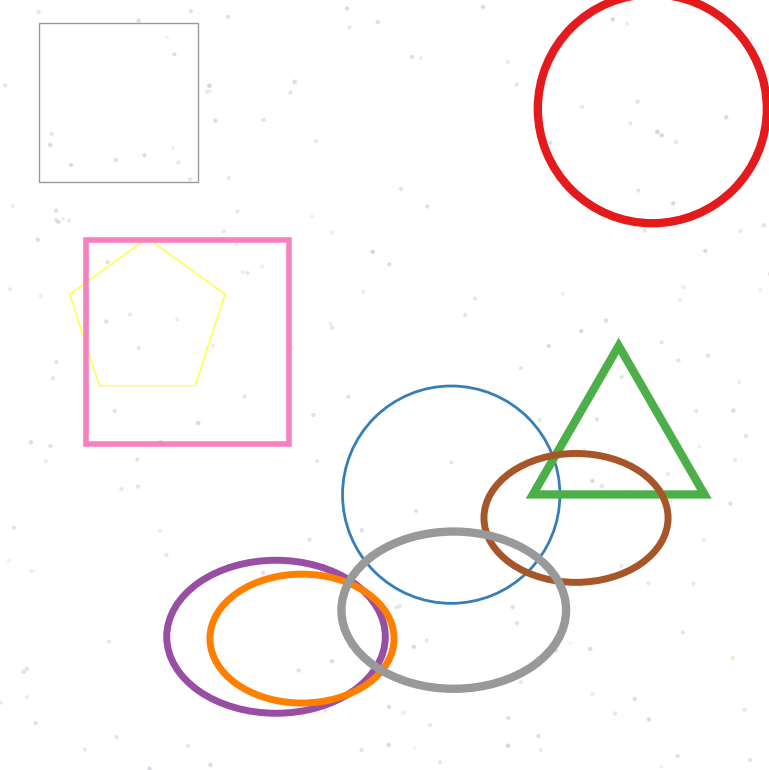[{"shape": "circle", "thickness": 3, "radius": 0.74, "center": [0.847, 0.859]}, {"shape": "circle", "thickness": 1, "radius": 0.71, "center": [0.586, 0.358]}, {"shape": "triangle", "thickness": 3, "radius": 0.64, "center": [0.803, 0.422]}, {"shape": "oval", "thickness": 2.5, "radius": 0.71, "center": [0.358, 0.173]}, {"shape": "oval", "thickness": 2.5, "radius": 0.6, "center": [0.392, 0.171]}, {"shape": "pentagon", "thickness": 0.5, "radius": 0.53, "center": [0.191, 0.585]}, {"shape": "oval", "thickness": 2.5, "radius": 0.6, "center": [0.748, 0.327]}, {"shape": "square", "thickness": 2, "radius": 0.66, "center": [0.243, 0.556]}, {"shape": "square", "thickness": 0.5, "radius": 0.52, "center": [0.154, 0.867]}, {"shape": "oval", "thickness": 3, "radius": 0.73, "center": [0.589, 0.208]}]